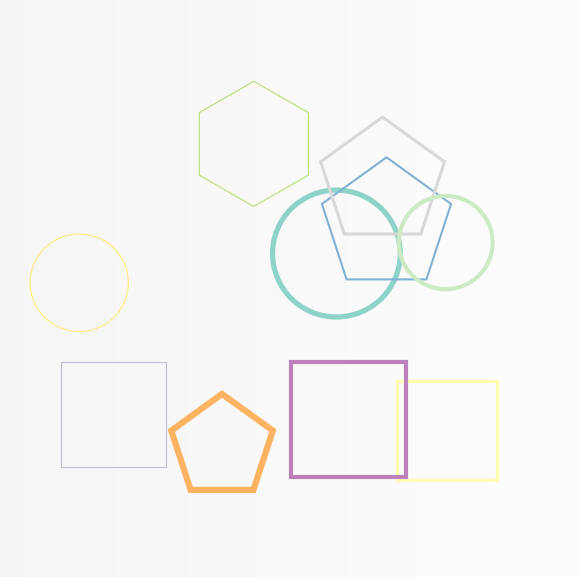[{"shape": "circle", "thickness": 2.5, "radius": 0.55, "center": [0.579, 0.56]}, {"shape": "square", "thickness": 1.5, "radius": 0.43, "center": [0.769, 0.253]}, {"shape": "square", "thickness": 0.5, "radius": 0.45, "center": [0.195, 0.282]}, {"shape": "pentagon", "thickness": 1, "radius": 0.58, "center": [0.665, 0.61]}, {"shape": "pentagon", "thickness": 3, "radius": 0.46, "center": [0.382, 0.225]}, {"shape": "hexagon", "thickness": 0.5, "radius": 0.54, "center": [0.437, 0.75]}, {"shape": "pentagon", "thickness": 1.5, "radius": 0.56, "center": [0.658, 0.684]}, {"shape": "square", "thickness": 2, "radius": 0.5, "center": [0.6, 0.272]}, {"shape": "circle", "thickness": 2, "radius": 0.4, "center": [0.767, 0.579]}, {"shape": "circle", "thickness": 0.5, "radius": 0.42, "center": [0.136, 0.51]}]